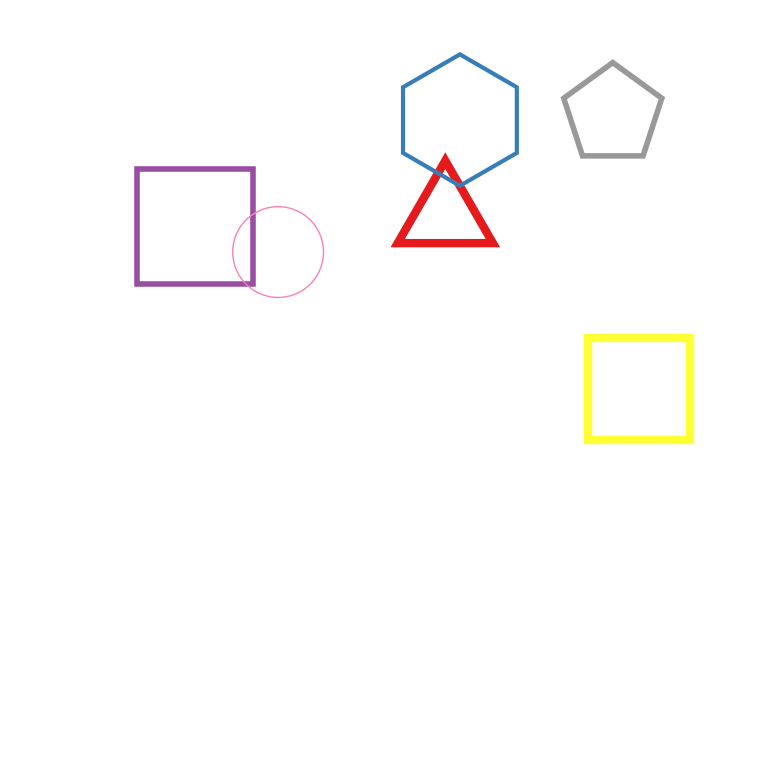[{"shape": "triangle", "thickness": 3, "radius": 0.36, "center": [0.578, 0.72]}, {"shape": "hexagon", "thickness": 1.5, "radius": 0.43, "center": [0.597, 0.844]}, {"shape": "square", "thickness": 2, "radius": 0.37, "center": [0.253, 0.706]}, {"shape": "square", "thickness": 3, "radius": 0.33, "center": [0.83, 0.495]}, {"shape": "circle", "thickness": 0.5, "radius": 0.29, "center": [0.361, 0.673]}, {"shape": "pentagon", "thickness": 2, "radius": 0.33, "center": [0.796, 0.852]}]